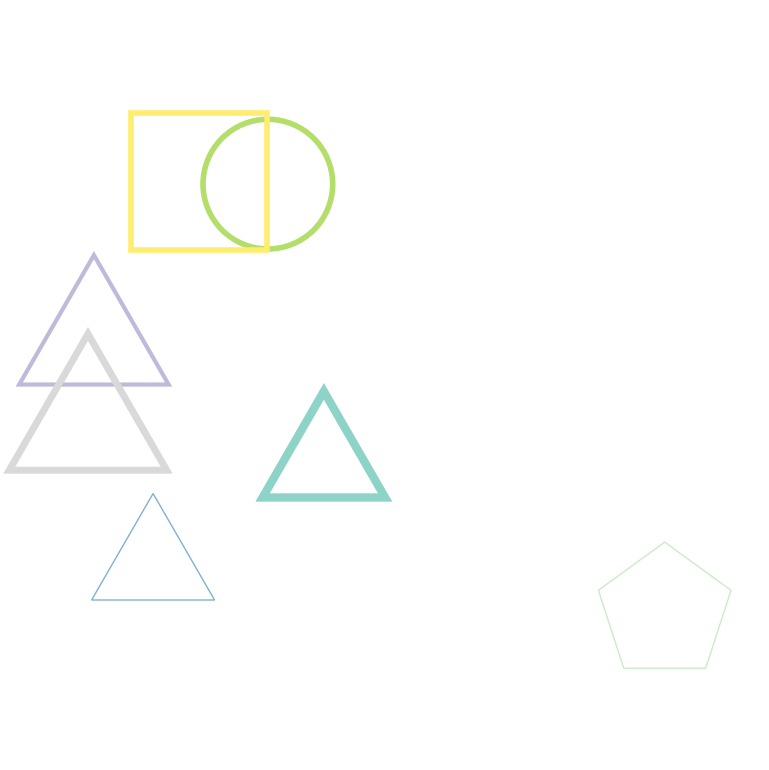[{"shape": "triangle", "thickness": 3, "radius": 0.46, "center": [0.421, 0.4]}, {"shape": "triangle", "thickness": 1.5, "radius": 0.56, "center": [0.122, 0.557]}, {"shape": "triangle", "thickness": 0.5, "radius": 0.46, "center": [0.199, 0.267]}, {"shape": "circle", "thickness": 2, "radius": 0.42, "center": [0.348, 0.761]}, {"shape": "triangle", "thickness": 2.5, "radius": 0.59, "center": [0.114, 0.448]}, {"shape": "pentagon", "thickness": 0.5, "radius": 0.45, "center": [0.863, 0.205]}, {"shape": "square", "thickness": 2, "radius": 0.44, "center": [0.258, 0.764]}]